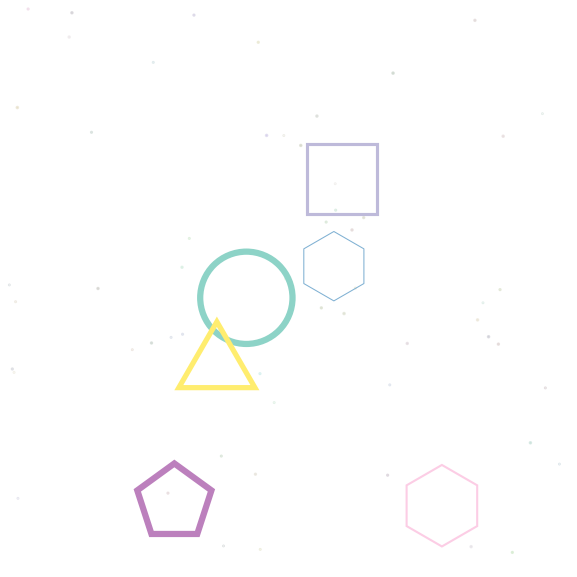[{"shape": "circle", "thickness": 3, "radius": 0.4, "center": [0.427, 0.483]}, {"shape": "square", "thickness": 1.5, "radius": 0.3, "center": [0.592, 0.69]}, {"shape": "hexagon", "thickness": 0.5, "radius": 0.3, "center": [0.578, 0.538]}, {"shape": "hexagon", "thickness": 1, "radius": 0.35, "center": [0.765, 0.123]}, {"shape": "pentagon", "thickness": 3, "radius": 0.34, "center": [0.302, 0.129]}, {"shape": "triangle", "thickness": 2.5, "radius": 0.38, "center": [0.376, 0.366]}]